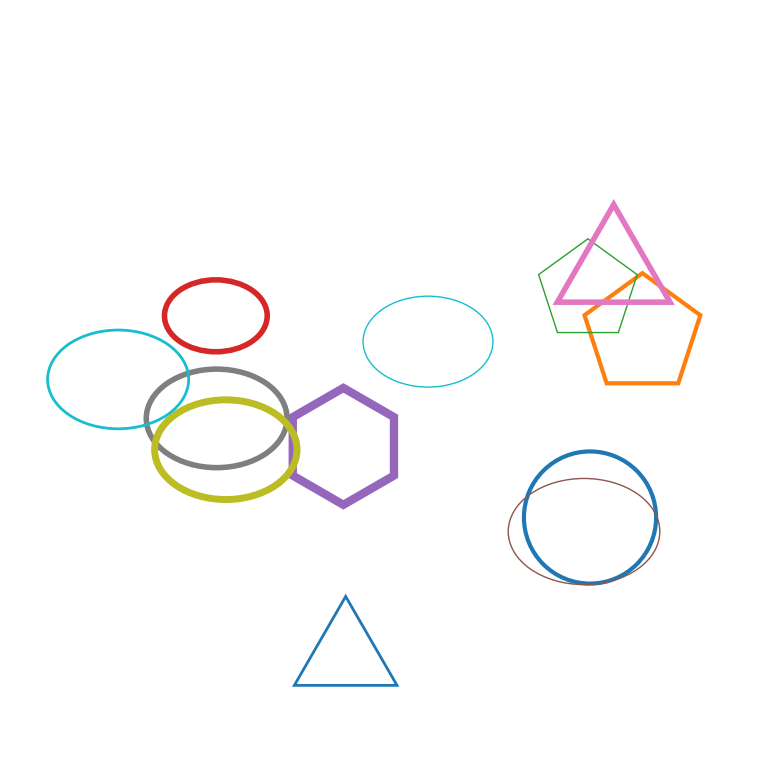[{"shape": "triangle", "thickness": 1, "radius": 0.38, "center": [0.449, 0.148]}, {"shape": "circle", "thickness": 1.5, "radius": 0.43, "center": [0.766, 0.328]}, {"shape": "pentagon", "thickness": 1.5, "radius": 0.4, "center": [0.834, 0.566]}, {"shape": "pentagon", "thickness": 0.5, "radius": 0.34, "center": [0.764, 0.623]}, {"shape": "oval", "thickness": 2, "radius": 0.33, "center": [0.28, 0.59]}, {"shape": "hexagon", "thickness": 3, "radius": 0.38, "center": [0.446, 0.42]}, {"shape": "oval", "thickness": 0.5, "radius": 0.49, "center": [0.758, 0.31]}, {"shape": "triangle", "thickness": 2, "radius": 0.42, "center": [0.797, 0.65]}, {"shape": "oval", "thickness": 2, "radius": 0.46, "center": [0.281, 0.457]}, {"shape": "oval", "thickness": 2.5, "radius": 0.46, "center": [0.293, 0.416]}, {"shape": "oval", "thickness": 1, "radius": 0.46, "center": [0.153, 0.507]}, {"shape": "oval", "thickness": 0.5, "radius": 0.42, "center": [0.556, 0.556]}]